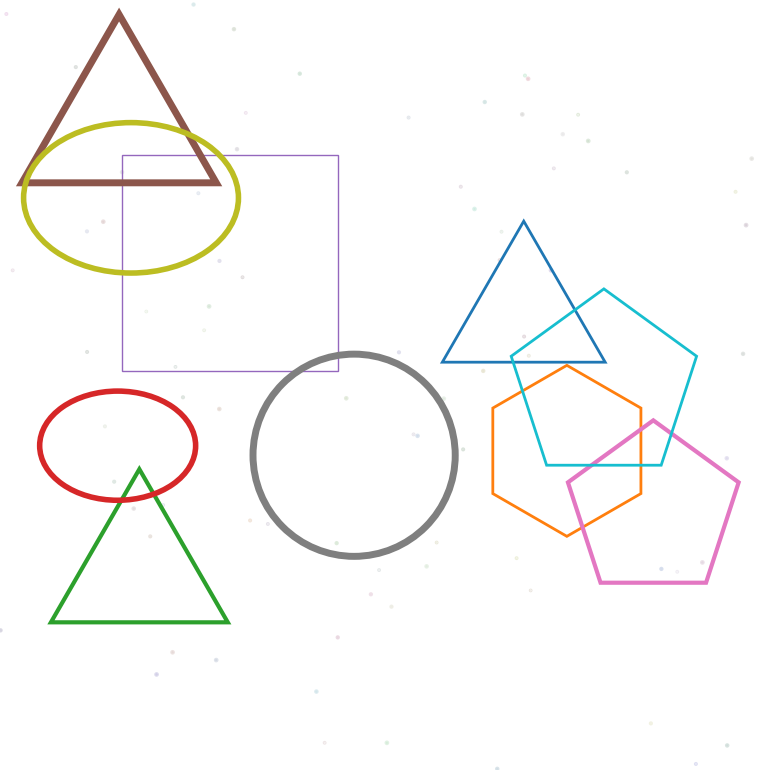[{"shape": "triangle", "thickness": 1, "radius": 0.61, "center": [0.68, 0.591]}, {"shape": "hexagon", "thickness": 1, "radius": 0.56, "center": [0.736, 0.415]}, {"shape": "triangle", "thickness": 1.5, "radius": 0.66, "center": [0.181, 0.258]}, {"shape": "oval", "thickness": 2, "radius": 0.51, "center": [0.153, 0.421]}, {"shape": "square", "thickness": 0.5, "radius": 0.7, "center": [0.298, 0.659]}, {"shape": "triangle", "thickness": 2.5, "radius": 0.73, "center": [0.155, 0.835]}, {"shape": "pentagon", "thickness": 1.5, "radius": 0.58, "center": [0.848, 0.338]}, {"shape": "circle", "thickness": 2.5, "radius": 0.66, "center": [0.46, 0.409]}, {"shape": "oval", "thickness": 2, "radius": 0.7, "center": [0.17, 0.743]}, {"shape": "pentagon", "thickness": 1, "radius": 0.63, "center": [0.784, 0.498]}]